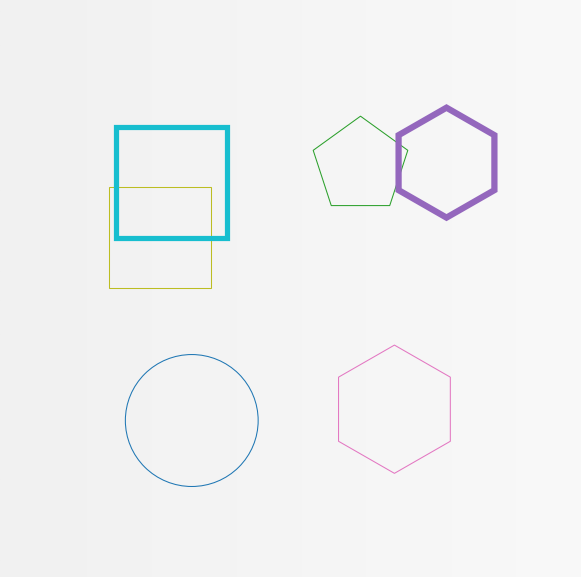[{"shape": "circle", "thickness": 0.5, "radius": 0.57, "center": [0.33, 0.271]}, {"shape": "pentagon", "thickness": 0.5, "radius": 0.43, "center": [0.62, 0.712]}, {"shape": "hexagon", "thickness": 3, "radius": 0.48, "center": [0.768, 0.717]}, {"shape": "hexagon", "thickness": 0.5, "radius": 0.56, "center": [0.679, 0.291]}, {"shape": "square", "thickness": 0.5, "radius": 0.44, "center": [0.275, 0.588]}, {"shape": "square", "thickness": 2.5, "radius": 0.48, "center": [0.295, 0.683]}]